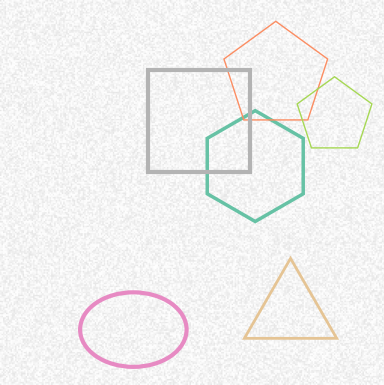[{"shape": "hexagon", "thickness": 2.5, "radius": 0.72, "center": [0.663, 0.569]}, {"shape": "pentagon", "thickness": 1, "radius": 0.71, "center": [0.716, 0.803]}, {"shape": "oval", "thickness": 3, "radius": 0.69, "center": [0.346, 0.144]}, {"shape": "pentagon", "thickness": 1, "radius": 0.51, "center": [0.869, 0.698]}, {"shape": "triangle", "thickness": 2, "radius": 0.69, "center": [0.755, 0.19]}, {"shape": "square", "thickness": 3, "radius": 0.66, "center": [0.516, 0.687]}]